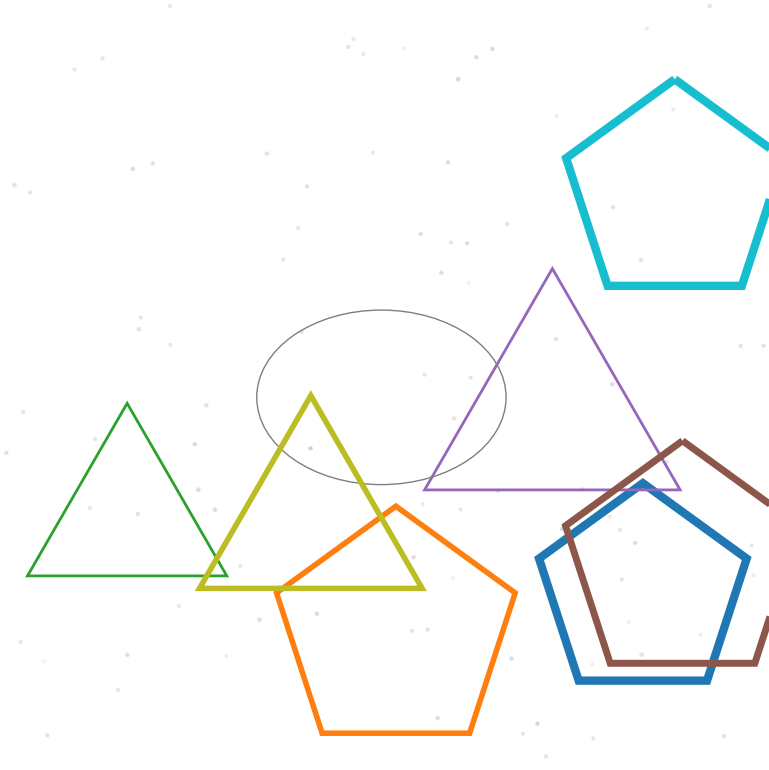[{"shape": "pentagon", "thickness": 3, "radius": 0.71, "center": [0.835, 0.231]}, {"shape": "pentagon", "thickness": 2, "radius": 0.81, "center": [0.514, 0.18]}, {"shape": "triangle", "thickness": 1, "radius": 0.75, "center": [0.165, 0.327]}, {"shape": "triangle", "thickness": 1, "radius": 0.96, "center": [0.717, 0.46]}, {"shape": "pentagon", "thickness": 2.5, "radius": 0.8, "center": [0.886, 0.268]}, {"shape": "oval", "thickness": 0.5, "radius": 0.81, "center": [0.495, 0.484]}, {"shape": "triangle", "thickness": 2, "radius": 0.83, "center": [0.404, 0.319]}, {"shape": "pentagon", "thickness": 3, "radius": 0.74, "center": [0.876, 0.749]}]